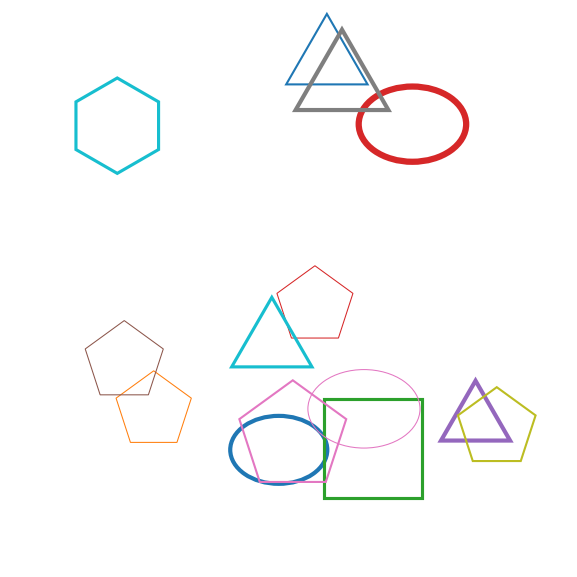[{"shape": "triangle", "thickness": 1, "radius": 0.41, "center": [0.566, 0.894]}, {"shape": "oval", "thickness": 2, "radius": 0.42, "center": [0.483, 0.22]}, {"shape": "pentagon", "thickness": 0.5, "radius": 0.34, "center": [0.266, 0.289]}, {"shape": "square", "thickness": 1.5, "radius": 0.43, "center": [0.645, 0.222]}, {"shape": "oval", "thickness": 3, "radius": 0.47, "center": [0.714, 0.784]}, {"shape": "pentagon", "thickness": 0.5, "radius": 0.35, "center": [0.545, 0.47]}, {"shape": "triangle", "thickness": 2, "radius": 0.35, "center": [0.823, 0.271]}, {"shape": "pentagon", "thickness": 0.5, "radius": 0.36, "center": [0.215, 0.373]}, {"shape": "oval", "thickness": 0.5, "radius": 0.49, "center": [0.63, 0.291]}, {"shape": "pentagon", "thickness": 1, "radius": 0.49, "center": [0.507, 0.243]}, {"shape": "triangle", "thickness": 2, "radius": 0.46, "center": [0.592, 0.855]}, {"shape": "pentagon", "thickness": 1, "radius": 0.35, "center": [0.86, 0.258]}, {"shape": "hexagon", "thickness": 1.5, "radius": 0.41, "center": [0.203, 0.781]}, {"shape": "triangle", "thickness": 1.5, "radius": 0.4, "center": [0.471, 0.404]}]